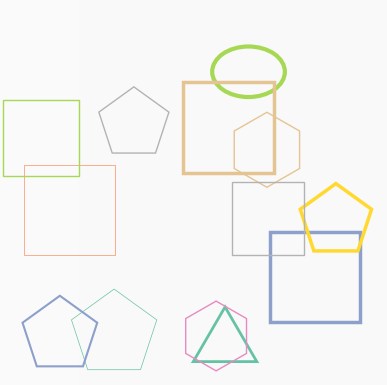[{"shape": "triangle", "thickness": 2, "radius": 0.47, "center": [0.581, 0.108]}, {"shape": "pentagon", "thickness": 0.5, "radius": 0.58, "center": [0.294, 0.133]}, {"shape": "square", "thickness": 0.5, "radius": 0.59, "center": [0.179, 0.455]}, {"shape": "pentagon", "thickness": 1.5, "radius": 0.51, "center": [0.155, 0.13]}, {"shape": "square", "thickness": 2.5, "radius": 0.58, "center": [0.813, 0.281]}, {"shape": "hexagon", "thickness": 1, "radius": 0.45, "center": [0.558, 0.127]}, {"shape": "square", "thickness": 1, "radius": 0.49, "center": [0.106, 0.642]}, {"shape": "oval", "thickness": 3, "radius": 0.47, "center": [0.641, 0.814]}, {"shape": "pentagon", "thickness": 2.5, "radius": 0.48, "center": [0.867, 0.426]}, {"shape": "hexagon", "thickness": 1, "radius": 0.49, "center": [0.689, 0.611]}, {"shape": "square", "thickness": 2.5, "radius": 0.59, "center": [0.59, 0.67]}, {"shape": "square", "thickness": 1, "radius": 0.47, "center": [0.692, 0.433]}, {"shape": "pentagon", "thickness": 1, "radius": 0.48, "center": [0.345, 0.679]}]